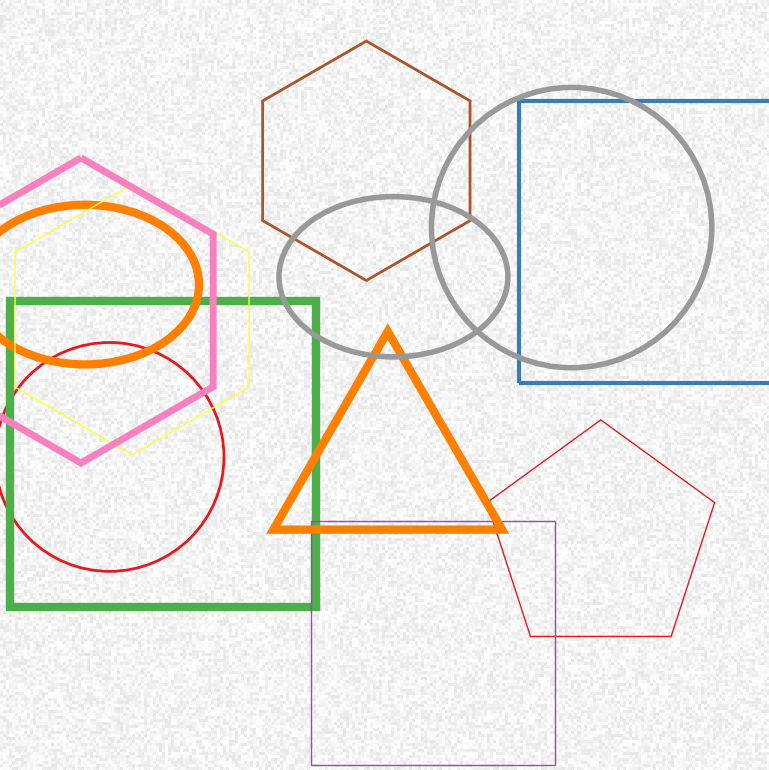[{"shape": "pentagon", "thickness": 0.5, "radius": 0.78, "center": [0.78, 0.299]}, {"shape": "circle", "thickness": 1, "radius": 0.74, "center": [0.142, 0.407]}, {"shape": "square", "thickness": 1.5, "radius": 0.91, "center": [0.857, 0.686]}, {"shape": "square", "thickness": 3, "radius": 0.99, "center": [0.212, 0.41]}, {"shape": "square", "thickness": 0.5, "radius": 0.79, "center": [0.562, 0.165]}, {"shape": "oval", "thickness": 3, "radius": 0.74, "center": [0.11, 0.63]}, {"shape": "triangle", "thickness": 3, "radius": 0.86, "center": [0.504, 0.398]}, {"shape": "hexagon", "thickness": 0.5, "radius": 0.88, "center": [0.172, 0.585]}, {"shape": "hexagon", "thickness": 1, "radius": 0.78, "center": [0.476, 0.791]}, {"shape": "hexagon", "thickness": 2.5, "radius": 0.99, "center": [0.105, 0.597]}, {"shape": "circle", "thickness": 2, "radius": 0.91, "center": [0.742, 0.704]}, {"shape": "oval", "thickness": 2, "radius": 0.74, "center": [0.511, 0.641]}]